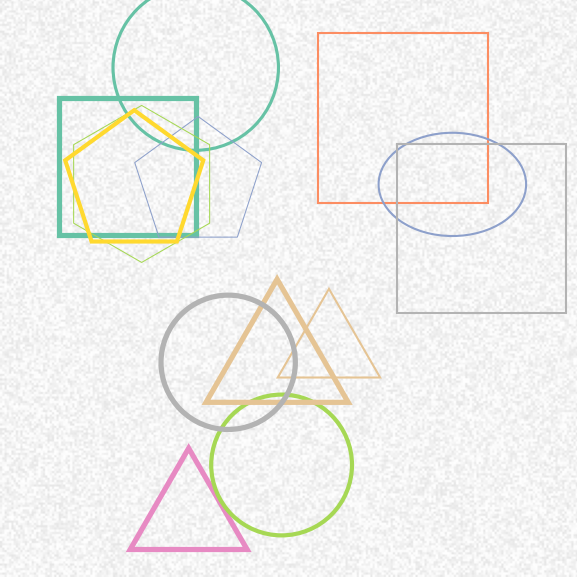[{"shape": "circle", "thickness": 1.5, "radius": 0.72, "center": [0.339, 0.882]}, {"shape": "square", "thickness": 2.5, "radius": 0.59, "center": [0.221, 0.71]}, {"shape": "square", "thickness": 1, "radius": 0.74, "center": [0.698, 0.795]}, {"shape": "oval", "thickness": 1, "radius": 0.64, "center": [0.783, 0.68]}, {"shape": "pentagon", "thickness": 0.5, "radius": 0.58, "center": [0.343, 0.682]}, {"shape": "triangle", "thickness": 2.5, "radius": 0.58, "center": [0.327, 0.106]}, {"shape": "circle", "thickness": 2, "radius": 0.61, "center": [0.488, 0.194]}, {"shape": "hexagon", "thickness": 0.5, "radius": 0.68, "center": [0.245, 0.681]}, {"shape": "pentagon", "thickness": 2, "radius": 0.63, "center": [0.232, 0.683]}, {"shape": "triangle", "thickness": 2.5, "radius": 0.71, "center": [0.48, 0.374]}, {"shape": "triangle", "thickness": 1, "radius": 0.51, "center": [0.57, 0.397]}, {"shape": "square", "thickness": 1, "radius": 0.73, "center": [0.833, 0.603]}, {"shape": "circle", "thickness": 2.5, "radius": 0.58, "center": [0.395, 0.372]}]